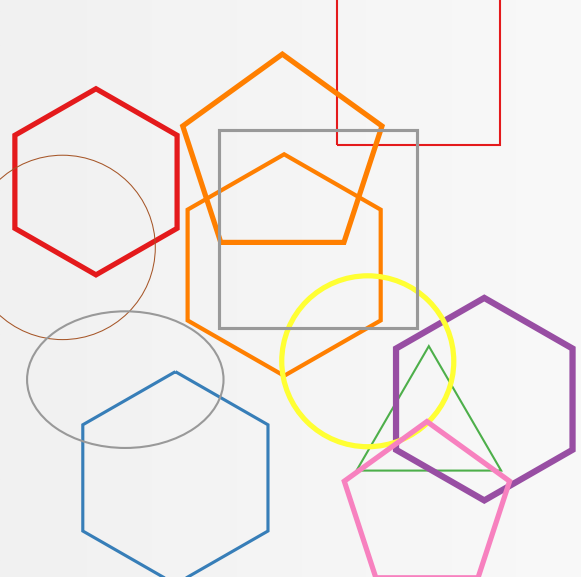[{"shape": "hexagon", "thickness": 2.5, "radius": 0.81, "center": [0.165, 0.684]}, {"shape": "square", "thickness": 1, "radius": 0.7, "center": [0.72, 0.888]}, {"shape": "hexagon", "thickness": 1.5, "radius": 0.92, "center": [0.302, 0.172]}, {"shape": "triangle", "thickness": 1, "radius": 0.72, "center": [0.738, 0.256]}, {"shape": "hexagon", "thickness": 3, "radius": 0.88, "center": [0.833, 0.308]}, {"shape": "hexagon", "thickness": 2, "radius": 0.96, "center": [0.489, 0.54]}, {"shape": "pentagon", "thickness": 2.5, "radius": 0.9, "center": [0.486, 0.725]}, {"shape": "circle", "thickness": 2.5, "radius": 0.74, "center": [0.633, 0.374]}, {"shape": "circle", "thickness": 0.5, "radius": 0.8, "center": [0.108, 0.571]}, {"shape": "pentagon", "thickness": 2.5, "radius": 0.75, "center": [0.735, 0.12]}, {"shape": "square", "thickness": 1.5, "radius": 0.86, "center": [0.547, 0.603]}, {"shape": "oval", "thickness": 1, "radius": 0.85, "center": [0.216, 0.342]}]